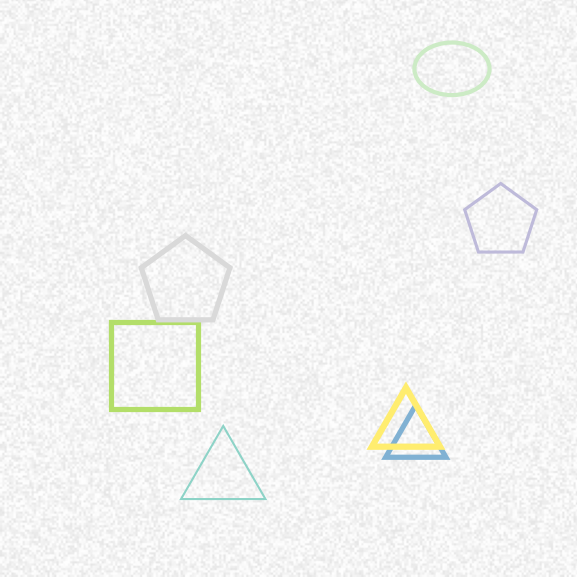[{"shape": "triangle", "thickness": 1, "radius": 0.42, "center": [0.387, 0.177]}, {"shape": "pentagon", "thickness": 1.5, "radius": 0.33, "center": [0.867, 0.616]}, {"shape": "triangle", "thickness": 2.5, "radius": 0.3, "center": [0.72, 0.237]}, {"shape": "square", "thickness": 2.5, "radius": 0.38, "center": [0.268, 0.367]}, {"shape": "pentagon", "thickness": 2.5, "radius": 0.4, "center": [0.321, 0.511]}, {"shape": "oval", "thickness": 2, "radius": 0.33, "center": [0.783, 0.88]}, {"shape": "triangle", "thickness": 3, "radius": 0.34, "center": [0.703, 0.26]}]